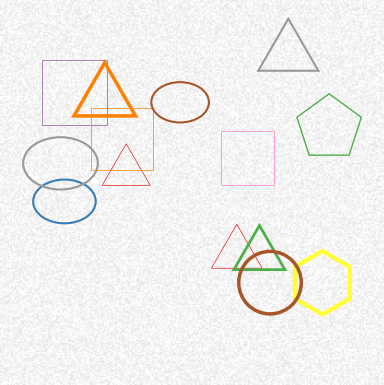[{"shape": "triangle", "thickness": 0.5, "radius": 0.38, "center": [0.615, 0.341]}, {"shape": "triangle", "thickness": 0.5, "radius": 0.36, "center": [0.328, 0.554]}, {"shape": "oval", "thickness": 1.5, "radius": 0.41, "center": [0.167, 0.477]}, {"shape": "pentagon", "thickness": 1, "radius": 0.44, "center": [0.855, 0.668]}, {"shape": "triangle", "thickness": 2, "radius": 0.38, "center": [0.674, 0.338]}, {"shape": "square", "thickness": 0.5, "radius": 0.42, "center": [0.192, 0.761]}, {"shape": "square", "thickness": 0.5, "radius": 0.4, "center": [0.317, 0.639]}, {"shape": "triangle", "thickness": 2.5, "radius": 0.46, "center": [0.272, 0.745]}, {"shape": "hexagon", "thickness": 3, "radius": 0.41, "center": [0.837, 0.266]}, {"shape": "oval", "thickness": 1.5, "radius": 0.37, "center": [0.468, 0.734]}, {"shape": "circle", "thickness": 2.5, "radius": 0.41, "center": [0.701, 0.266]}, {"shape": "square", "thickness": 0.5, "radius": 0.35, "center": [0.643, 0.59]}, {"shape": "oval", "thickness": 1.5, "radius": 0.49, "center": [0.157, 0.576]}, {"shape": "triangle", "thickness": 1.5, "radius": 0.45, "center": [0.749, 0.861]}]